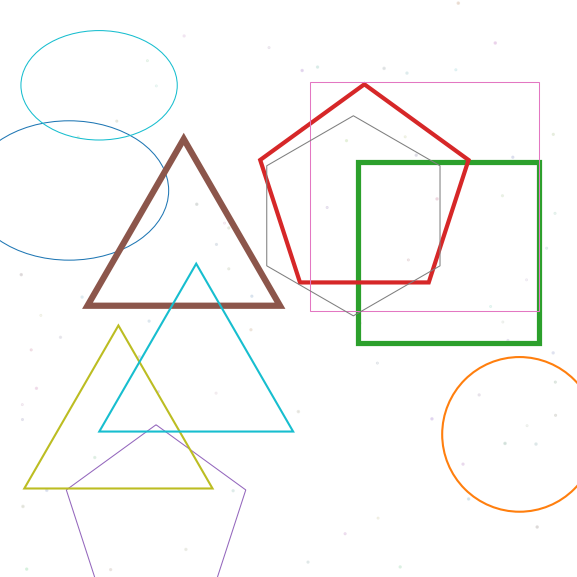[{"shape": "oval", "thickness": 0.5, "radius": 0.86, "center": [0.12, 0.669]}, {"shape": "circle", "thickness": 1, "radius": 0.67, "center": [0.9, 0.247]}, {"shape": "square", "thickness": 2.5, "radius": 0.78, "center": [0.776, 0.562]}, {"shape": "pentagon", "thickness": 2, "radius": 0.95, "center": [0.631, 0.664]}, {"shape": "pentagon", "thickness": 0.5, "radius": 0.82, "center": [0.27, 0.1]}, {"shape": "triangle", "thickness": 3, "radius": 0.96, "center": [0.318, 0.566]}, {"shape": "square", "thickness": 0.5, "radius": 0.99, "center": [0.735, 0.659]}, {"shape": "hexagon", "thickness": 0.5, "radius": 0.87, "center": [0.612, 0.625]}, {"shape": "triangle", "thickness": 1, "radius": 0.94, "center": [0.205, 0.247]}, {"shape": "oval", "thickness": 0.5, "radius": 0.68, "center": [0.172, 0.851]}, {"shape": "triangle", "thickness": 1, "radius": 0.97, "center": [0.34, 0.349]}]